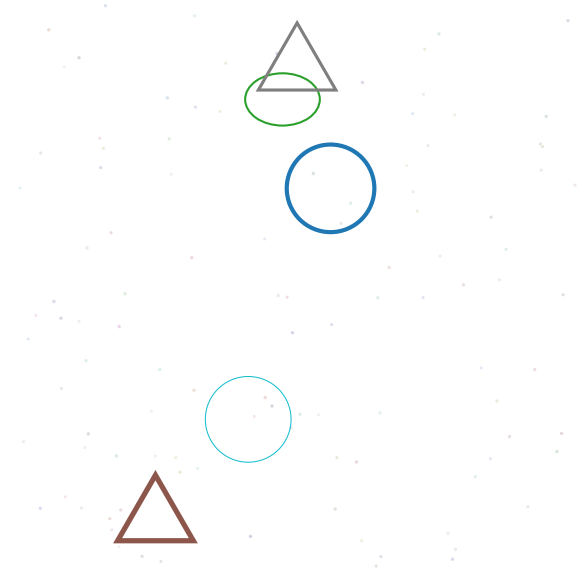[{"shape": "circle", "thickness": 2, "radius": 0.38, "center": [0.572, 0.673]}, {"shape": "oval", "thickness": 1, "radius": 0.32, "center": [0.489, 0.827]}, {"shape": "triangle", "thickness": 2.5, "radius": 0.38, "center": [0.269, 0.101]}, {"shape": "triangle", "thickness": 1.5, "radius": 0.39, "center": [0.514, 0.882]}, {"shape": "circle", "thickness": 0.5, "radius": 0.37, "center": [0.43, 0.273]}]